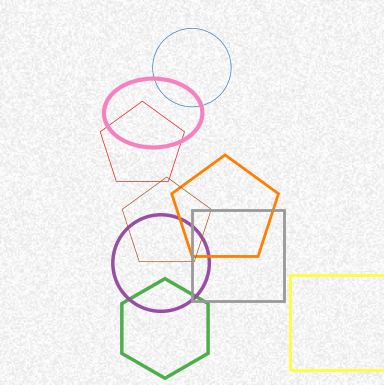[{"shape": "pentagon", "thickness": 0.5, "radius": 0.58, "center": [0.37, 0.622]}, {"shape": "circle", "thickness": 0.5, "radius": 0.51, "center": [0.498, 0.824]}, {"shape": "hexagon", "thickness": 2.5, "radius": 0.65, "center": [0.428, 0.147]}, {"shape": "circle", "thickness": 2.5, "radius": 0.63, "center": [0.418, 0.317]}, {"shape": "pentagon", "thickness": 2, "radius": 0.73, "center": [0.585, 0.452]}, {"shape": "square", "thickness": 2, "radius": 0.62, "center": [0.876, 0.162]}, {"shape": "pentagon", "thickness": 0.5, "radius": 0.61, "center": [0.433, 0.419]}, {"shape": "oval", "thickness": 3, "radius": 0.64, "center": [0.398, 0.706]}, {"shape": "square", "thickness": 2, "radius": 0.6, "center": [0.618, 0.336]}]